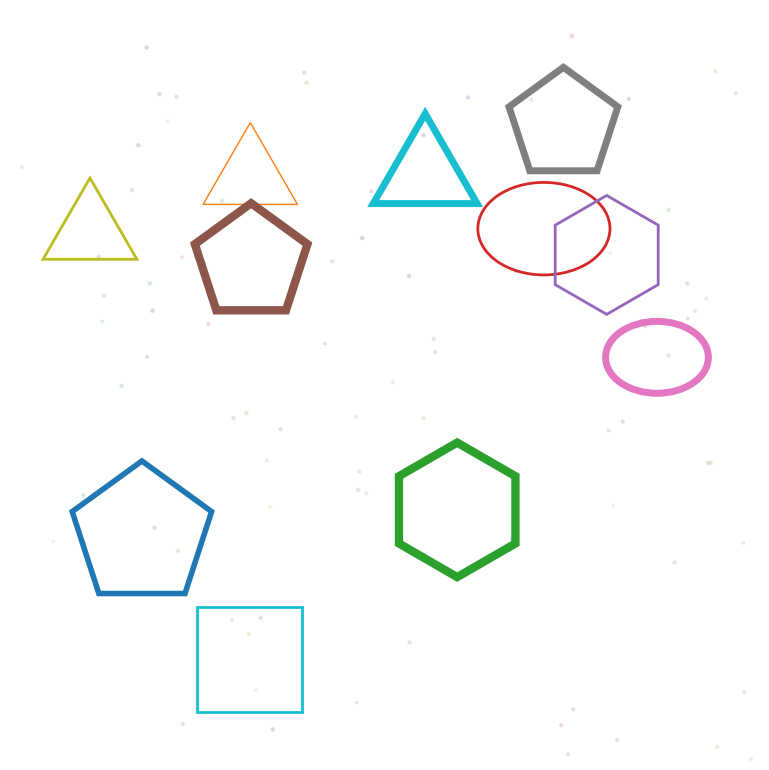[{"shape": "pentagon", "thickness": 2, "radius": 0.48, "center": [0.184, 0.306]}, {"shape": "triangle", "thickness": 0.5, "radius": 0.35, "center": [0.325, 0.77]}, {"shape": "hexagon", "thickness": 3, "radius": 0.44, "center": [0.594, 0.338]}, {"shape": "oval", "thickness": 1, "radius": 0.43, "center": [0.706, 0.703]}, {"shape": "hexagon", "thickness": 1, "radius": 0.39, "center": [0.788, 0.669]}, {"shape": "pentagon", "thickness": 3, "radius": 0.38, "center": [0.326, 0.659]}, {"shape": "oval", "thickness": 2.5, "radius": 0.33, "center": [0.853, 0.536]}, {"shape": "pentagon", "thickness": 2.5, "radius": 0.37, "center": [0.732, 0.838]}, {"shape": "triangle", "thickness": 1, "radius": 0.35, "center": [0.117, 0.698]}, {"shape": "square", "thickness": 1, "radius": 0.34, "center": [0.324, 0.144]}, {"shape": "triangle", "thickness": 2.5, "radius": 0.39, "center": [0.552, 0.775]}]